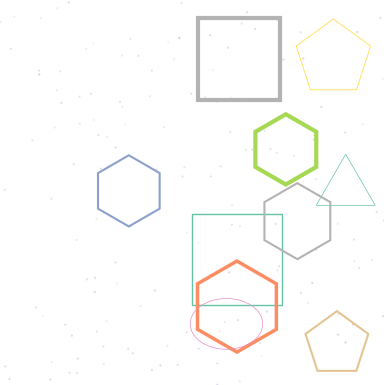[{"shape": "triangle", "thickness": 0.5, "radius": 0.44, "center": [0.898, 0.511]}, {"shape": "square", "thickness": 1, "radius": 0.59, "center": [0.615, 0.325]}, {"shape": "hexagon", "thickness": 2.5, "radius": 0.59, "center": [0.615, 0.204]}, {"shape": "hexagon", "thickness": 1.5, "radius": 0.46, "center": [0.335, 0.504]}, {"shape": "oval", "thickness": 0.5, "radius": 0.47, "center": [0.588, 0.159]}, {"shape": "hexagon", "thickness": 3, "radius": 0.46, "center": [0.742, 0.612]}, {"shape": "pentagon", "thickness": 0.5, "radius": 0.51, "center": [0.866, 0.849]}, {"shape": "pentagon", "thickness": 1.5, "radius": 0.43, "center": [0.875, 0.106]}, {"shape": "hexagon", "thickness": 1.5, "radius": 0.49, "center": [0.772, 0.426]}, {"shape": "square", "thickness": 3, "radius": 0.53, "center": [0.622, 0.846]}]